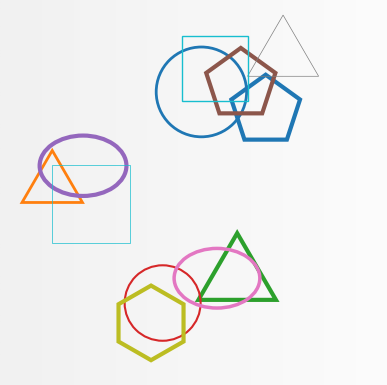[{"shape": "circle", "thickness": 2, "radius": 0.58, "center": [0.52, 0.761]}, {"shape": "pentagon", "thickness": 3, "radius": 0.47, "center": [0.686, 0.713]}, {"shape": "triangle", "thickness": 2, "radius": 0.45, "center": [0.135, 0.519]}, {"shape": "triangle", "thickness": 3, "radius": 0.58, "center": [0.612, 0.279]}, {"shape": "circle", "thickness": 1.5, "radius": 0.49, "center": [0.42, 0.213]}, {"shape": "oval", "thickness": 3, "radius": 0.56, "center": [0.214, 0.569]}, {"shape": "pentagon", "thickness": 3, "radius": 0.47, "center": [0.621, 0.782]}, {"shape": "oval", "thickness": 2.5, "radius": 0.55, "center": [0.56, 0.277]}, {"shape": "triangle", "thickness": 0.5, "radius": 0.53, "center": [0.731, 0.855]}, {"shape": "hexagon", "thickness": 3, "radius": 0.48, "center": [0.39, 0.161]}, {"shape": "square", "thickness": 1, "radius": 0.43, "center": [0.555, 0.823]}, {"shape": "square", "thickness": 0.5, "radius": 0.5, "center": [0.234, 0.471]}]